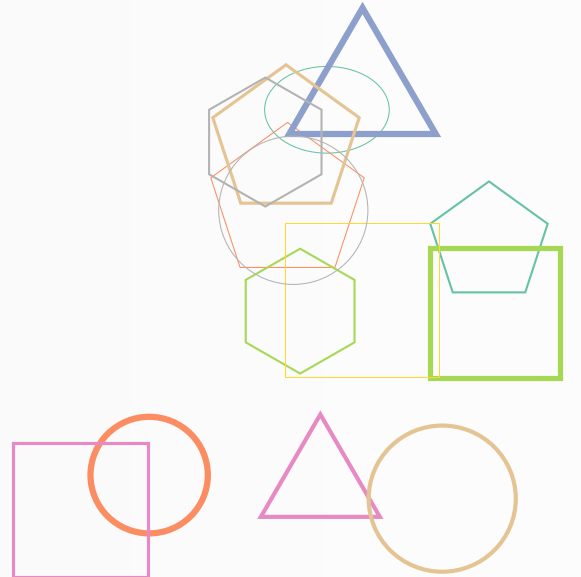[{"shape": "pentagon", "thickness": 1, "radius": 0.53, "center": [0.841, 0.579]}, {"shape": "oval", "thickness": 0.5, "radius": 0.54, "center": [0.562, 0.809]}, {"shape": "pentagon", "thickness": 0.5, "radius": 0.69, "center": [0.495, 0.648]}, {"shape": "circle", "thickness": 3, "radius": 0.5, "center": [0.257, 0.176]}, {"shape": "triangle", "thickness": 3, "radius": 0.73, "center": [0.624, 0.84]}, {"shape": "square", "thickness": 1.5, "radius": 0.58, "center": [0.139, 0.115]}, {"shape": "triangle", "thickness": 2, "radius": 0.59, "center": [0.551, 0.163]}, {"shape": "square", "thickness": 2.5, "radius": 0.56, "center": [0.852, 0.457]}, {"shape": "hexagon", "thickness": 1, "radius": 0.54, "center": [0.516, 0.46]}, {"shape": "square", "thickness": 0.5, "radius": 0.67, "center": [0.623, 0.479]}, {"shape": "pentagon", "thickness": 1.5, "radius": 0.66, "center": [0.492, 0.754]}, {"shape": "circle", "thickness": 2, "radius": 0.63, "center": [0.761, 0.136]}, {"shape": "circle", "thickness": 0.5, "radius": 0.64, "center": [0.505, 0.635]}, {"shape": "hexagon", "thickness": 1, "radius": 0.56, "center": [0.456, 0.753]}]